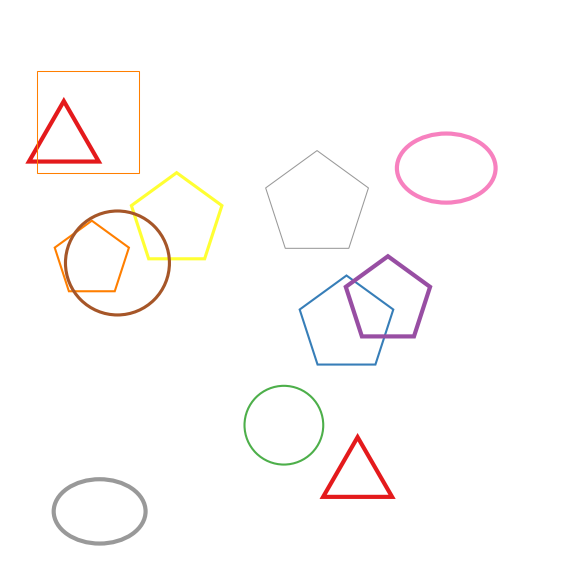[{"shape": "triangle", "thickness": 2, "radius": 0.35, "center": [0.111, 0.754]}, {"shape": "triangle", "thickness": 2, "radius": 0.34, "center": [0.619, 0.173]}, {"shape": "pentagon", "thickness": 1, "radius": 0.43, "center": [0.6, 0.437]}, {"shape": "circle", "thickness": 1, "radius": 0.34, "center": [0.492, 0.263]}, {"shape": "pentagon", "thickness": 2, "radius": 0.38, "center": [0.672, 0.479]}, {"shape": "square", "thickness": 0.5, "radius": 0.44, "center": [0.152, 0.788]}, {"shape": "pentagon", "thickness": 1, "radius": 0.34, "center": [0.159, 0.549]}, {"shape": "pentagon", "thickness": 1.5, "radius": 0.41, "center": [0.306, 0.618]}, {"shape": "circle", "thickness": 1.5, "radius": 0.45, "center": [0.203, 0.544]}, {"shape": "oval", "thickness": 2, "radius": 0.43, "center": [0.773, 0.708]}, {"shape": "oval", "thickness": 2, "radius": 0.4, "center": [0.173, 0.114]}, {"shape": "pentagon", "thickness": 0.5, "radius": 0.47, "center": [0.549, 0.645]}]